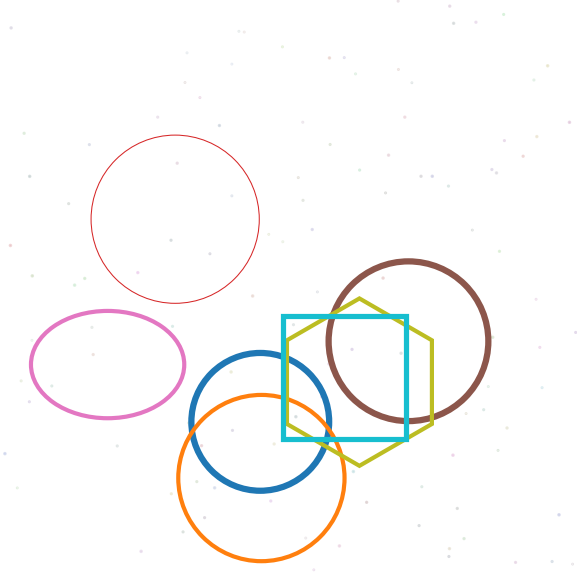[{"shape": "circle", "thickness": 3, "radius": 0.6, "center": [0.451, 0.269]}, {"shape": "circle", "thickness": 2, "radius": 0.72, "center": [0.453, 0.171]}, {"shape": "circle", "thickness": 0.5, "radius": 0.73, "center": [0.303, 0.62]}, {"shape": "circle", "thickness": 3, "radius": 0.69, "center": [0.707, 0.408]}, {"shape": "oval", "thickness": 2, "radius": 0.66, "center": [0.186, 0.368]}, {"shape": "hexagon", "thickness": 2, "radius": 0.72, "center": [0.622, 0.337]}, {"shape": "square", "thickness": 2.5, "radius": 0.53, "center": [0.597, 0.346]}]